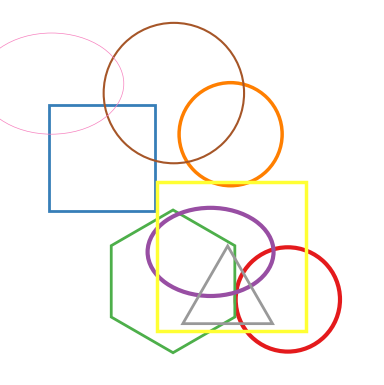[{"shape": "circle", "thickness": 3, "radius": 0.68, "center": [0.748, 0.222]}, {"shape": "square", "thickness": 2, "radius": 0.69, "center": [0.265, 0.59]}, {"shape": "hexagon", "thickness": 2, "radius": 0.93, "center": [0.449, 0.269]}, {"shape": "oval", "thickness": 3, "radius": 0.82, "center": [0.547, 0.346]}, {"shape": "circle", "thickness": 2.5, "radius": 0.67, "center": [0.599, 0.651]}, {"shape": "square", "thickness": 2.5, "radius": 0.97, "center": [0.602, 0.334]}, {"shape": "circle", "thickness": 1.5, "radius": 0.91, "center": [0.452, 0.758]}, {"shape": "oval", "thickness": 0.5, "radius": 0.94, "center": [0.134, 0.783]}, {"shape": "triangle", "thickness": 2, "radius": 0.67, "center": [0.591, 0.227]}]